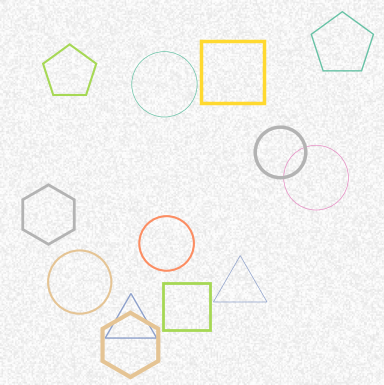[{"shape": "pentagon", "thickness": 1, "radius": 0.42, "center": [0.889, 0.885]}, {"shape": "circle", "thickness": 0.5, "radius": 0.42, "center": [0.427, 0.781]}, {"shape": "circle", "thickness": 1.5, "radius": 0.35, "center": [0.433, 0.368]}, {"shape": "triangle", "thickness": 0.5, "radius": 0.4, "center": [0.624, 0.256]}, {"shape": "triangle", "thickness": 1, "radius": 0.39, "center": [0.34, 0.16]}, {"shape": "circle", "thickness": 0.5, "radius": 0.42, "center": [0.821, 0.539]}, {"shape": "square", "thickness": 2, "radius": 0.31, "center": [0.484, 0.204]}, {"shape": "pentagon", "thickness": 1.5, "radius": 0.36, "center": [0.181, 0.812]}, {"shape": "square", "thickness": 2.5, "radius": 0.4, "center": [0.604, 0.813]}, {"shape": "circle", "thickness": 1.5, "radius": 0.41, "center": [0.207, 0.267]}, {"shape": "hexagon", "thickness": 3, "radius": 0.42, "center": [0.339, 0.104]}, {"shape": "circle", "thickness": 2.5, "radius": 0.33, "center": [0.729, 0.604]}, {"shape": "hexagon", "thickness": 2, "radius": 0.39, "center": [0.126, 0.443]}]